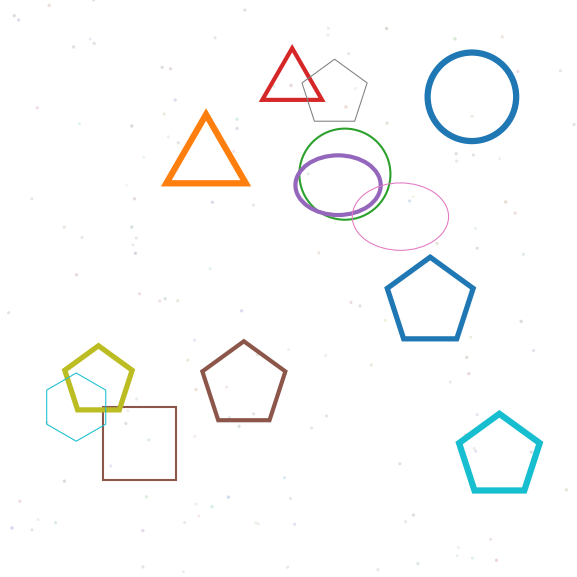[{"shape": "circle", "thickness": 3, "radius": 0.38, "center": [0.817, 0.832]}, {"shape": "pentagon", "thickness": 2.5, "radius": 0.39, "center": [0.745, 0.476]}, {"shape": "triangle", "thickness": 3, "radius": 0.4, "center": [0.357, 0.721]}, {"shape": "circle", "thickness": 1, "radius": 0.39, "center": [0.597, 0.698]}, {"shape": "triangle", "thickness": 2, "radius": 0.3, "center": [0.506, 0.856]}, {"shape": "oval", "thickness": 2, "radius": 0.37, "center": [0.585, 0.678]}, {"shape": "square", "thickness": 1, "radius": 0.32, "center": [0.241, 0.232]}, {"shape": "pentagon", "thickness": 2, "radius": 0.38, "center": [0.422, 0.333]}, {"shape": "oval", "thickness": 0.5, "radius": 0.42, "center": [0.693, 0.624]}, {"shape": "pentagon", "thickness": 0.5, "radius": 0.3, "center": [0.579, 0.837]}, {"shape": "pentagon", "thickness": 2.5, "radius": 0.31, "center": [0.171, 0.339]}, {"shape": "pentagon", "thickness": 3, "radius": 0.37, "center": [0.865, 0.209]}, {"shape": "hexagon", "thickness": 0.5, "radius": 0.3, "center": [0.132, 0.294]}]